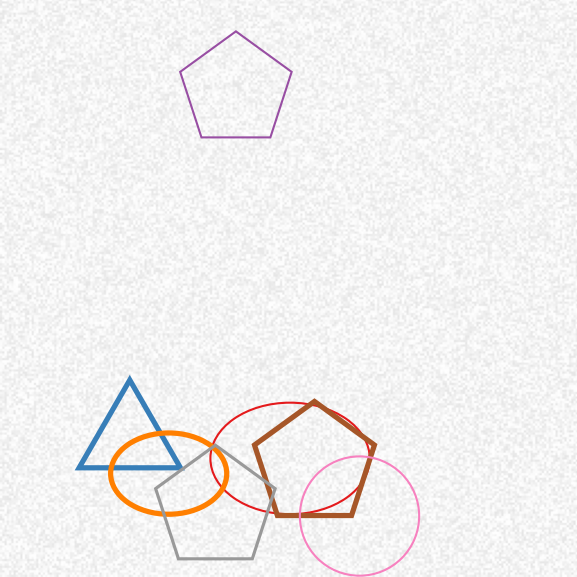[{"shape": "oval", "thickness": 1, "radius": 0.69, "center": [0.502, 0.205]}, {"shape": "triangle", "thickness": 2.5, "radius": 0.51, "center": [0.225, 0.24]}, {"shape": "pentagon", "thickness": 1, "radius": 0.51, "center": [0.409, 0.843]}, {"shape": "oval", "thickness": 2.5, "radius": 0.5, "center": [0.292, 0.179]}, {"shape": "pentagon", "thickness": 2.5, "radius": 0.55, "center": [0.545, 0.195]}, {"shape": "circle", "thickness": 1, "radius": 0.52, "center": [0.623, 0.106]}, {"shape": "pentagon", "thickness": 1.5, "radius": 0.54, "center": [0.373, 0.119]}]